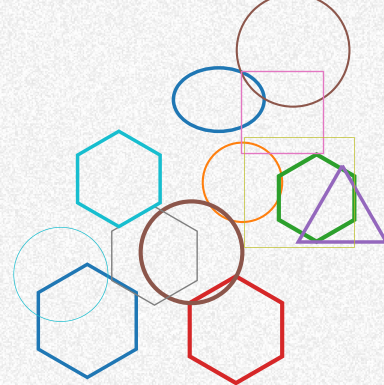[{"shape": "oval", "thickness": 2.5, "radius": 0.59, "center": [0.568, 0.741]}, {"shape": "hexagon", "thickness": 2.5, "radius": 0.73, "center": [0.227, 0.167]}, {"shape": "circle", "thickness": 1.5, "radius": 0.52, "center": [0.63, 0.526]}, {"shape": "hexagon", "thickness": 3, "radius": 0.57, "center": [0.822, 0.486]}, {"shape": "hexagon", "thickness": 3, "radius": 0.69, "center": [0.613, 0.144]}, {"shape": "triangle", "thickness": 2.5, "radius": 0.66, "center": [0.889, 0.438]}, {"shape": "circle", "thickness": 1.5, "radius": 0.73, "center": [0.761, 0.869]}, {"shape": "circle", "thickness": 3, "radius": 0.66, "center": [0.497, 0.345]}, {"shape": "square", "thickness": 1, "radius": 0.53, "center": [0.732, 0.709]}, {"shape": "hexagon", "thickness": 1, "radius": 0.64, "center": [0.401, 0.336]}, {"shape": "square", "thickness": 0.5, "radius": 0.72, "center": [0.776, 0.502]}, {"shape": "circle", "thickness": 0.5, "radius": 0.61, "center": [0.158, 0.287]}, {"shape": "hexagon", "thickness": 2.5, "radius": 0.62, "center": [0.309, 0.535]}]